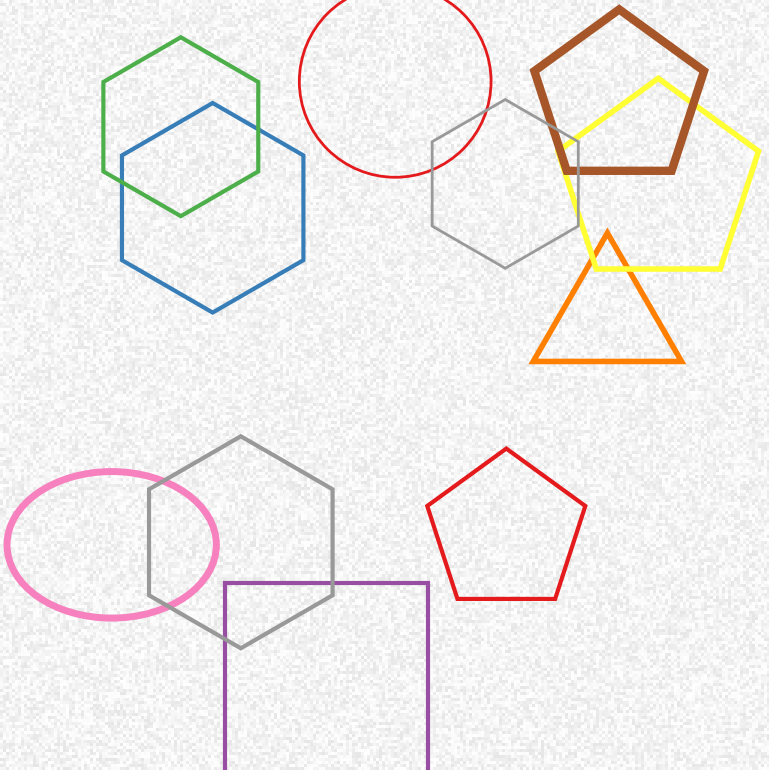[{"shape": "pentagon", "thickness": 1.5, "radius": 0.54, "center": [0.658, 0.31]}, {"shape": "circle", "thickness": 1, "radius": 0.62, "center": [0.513, 0.894]}, {"shape": "hexagon", "thickness": 1.5, "radius": 0.68, "center": [0.276, 0.73]}, {"shape": "hexagon", "thickness": 1.5, "radius": 0.58, "center": [0.235, 0.835]}, {"shape": "square", "thickness": 1.5, "radius": 0.66, "center": [0.424, 0.112]}, {"shape": "triangle", "thickness": 2, "radius": 0.56, "center": [0.789, 0.586]}, {"shape": "pentagon", "thickness": 2, "radius": 0.68, "center": [0.855, 0.761]}, {"shape": "pentagon", "thickness": 3, "radius": 0.58, "center": [0.804, 0.872]}, {"shape": "oval", "thickness": 2.5, "radius": 0.68, "center": [0.145, 0.292]}, {"shape": "hexagon", "thickness": 1, "radius": 0.55, "center": [0.656, 0.761]}, {"shape": "hexagon", "thickness": 1.5, "radius": 0.69, "center": [0.313, 0.296]}]